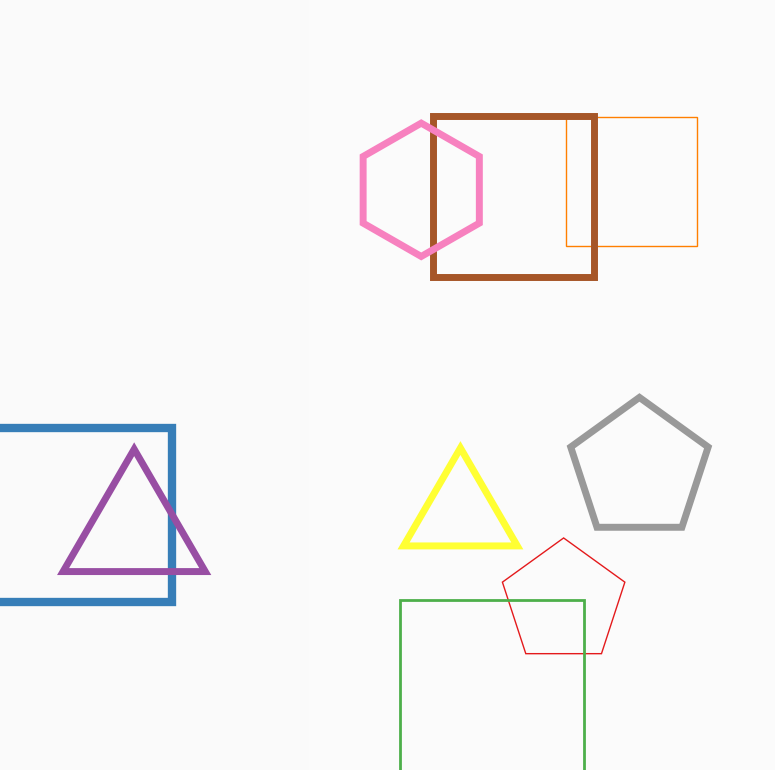[{"shape": "pentagon", "thickness": 0.5, "radius": 0.42, "center": [0.727, 0.218]}, {"shape": "square", "thickness": 3, "radius": 0.57, "center": [0.108, 0.331]}, {"shape": "square", "thickness": 1, "radius": 0.59, "center": [0.635, 0.102]}, {"shape": "triangle", "thickness": 2.5, "radius": 0.53, "center": [0.173, 0.311]}, {"shape": "square", "thickness": 0.5, "radius": 0.42, "center": [0.815, 0.764]}, {"shape": "triangle", "thickness": 2.5, "radius": 0.42, "center": [0.594, 0.333]}, {"shape": "square", "thickness": 2.5, "radius": 0.52, "center": [0.663, 0.745]}, {"shape": "hexagon", "thickness": 2.5, "radius": 0.43, "center": [0.544, 0.754]}, {"shape": "pentagon", "thickness": 2.5, "radius": 0.47, "center": [0.825, 0.391]}]